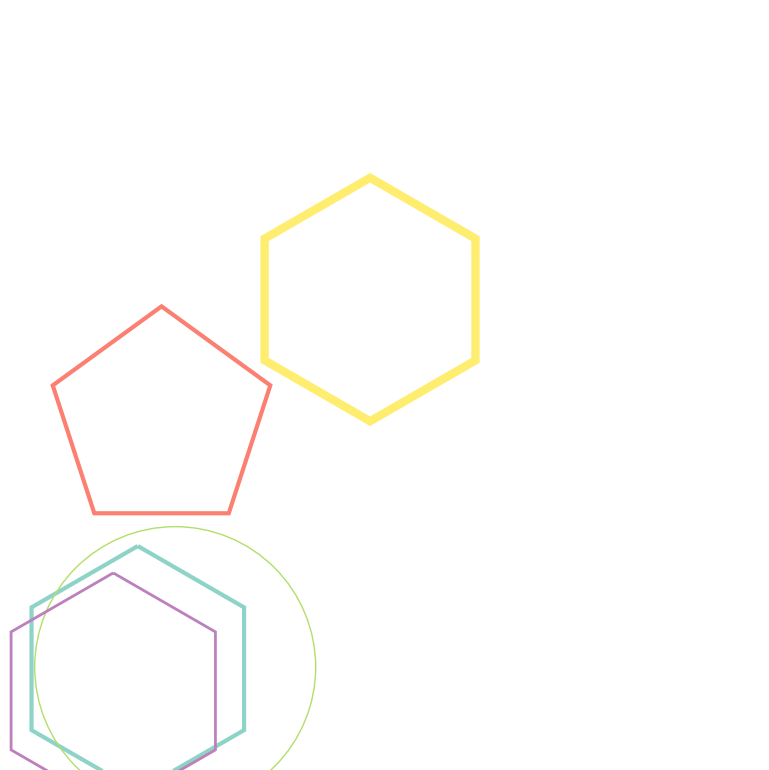[{"shape": "hexagon", "thickness": 1.5, "radius": 0.8, "center": [0.179, 0.131]}, {"shape": "pentagon", "thickness": 1.5, "radius": 0.74, "center": [0.21, 0.454]}, {"shape": "circle", "thickness": 0.5, "radius": 0.91, "center": [0.228, 0.134]}, {"shape": "hexagon", "thickness": 1, "radius": 0.77, "center": [0.147, 0.103]}, {"shape": "hexagon", "thickness": 3, "radius": 0.79, "center": [0.481, 0.611]}]